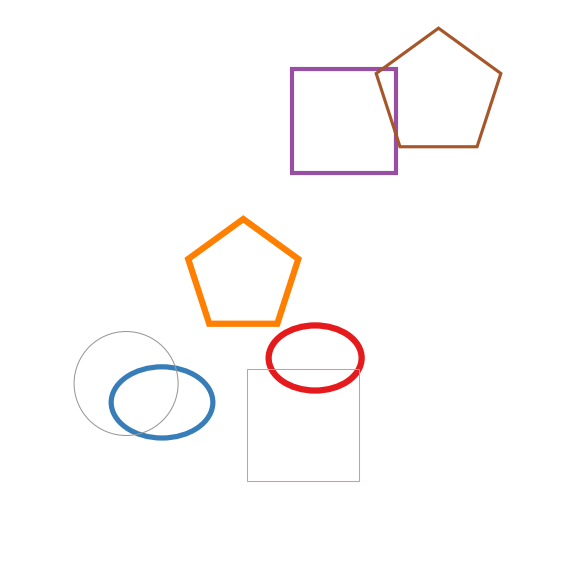[{"shape": "oval", "thickness": 3, "radius": 0.4, "center": [0.546, 0.379]}, {"shape": "oval", "thickness": 2.5, "radius": 0.44, "center": [0.281, 0.302]}, {"shape": "square", "thickness": 2, "radius": 0.45, "center": [0.596, 0.79]}, {"shape": "pentagon", "thickness": 3, "radius": 0.5, "center": [0.421, 0.52]}, {"shape": "pentagon", "thickness": 1.5, "radius": 0.57, "center": [0.759, 0.837]}, {"shape": "square", "thickness": 0.5, "radius": 0.49, "center": [0.524, 0.263]}, {"shape": "circle", "thickness": 0.5, "radius": 0.45, "center": [0.218, 0.335]}]